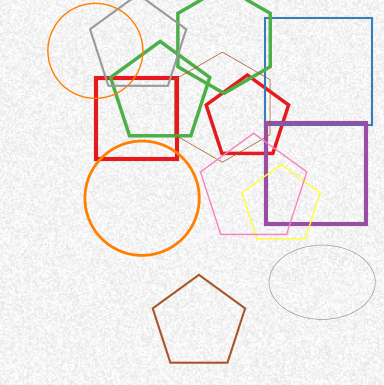[{"shape": "square", "thickness": 3, "radius": 0.53, "center": [0.354, 0.691]}, {"shape": "pentagon", "thickness": 2.5, "radius": 0.56, "center": [0.643, 0.693]}, {"shape": "square", "thickness": 1.5, "radius": 0.69, "center": [0.828, 0.815]}, {"shape": "hexagon", "thickness": 2.5, "radius": 0.69, "center": [0.582, 0.896]}, {"shape": "pentagon", "thickness": 2.5, "radius": 0.68, "center": [0.416, 0.757]}, {"shape": "square", "thickness": 3, "radius": 0.66, "center": [0.821, 0.548]}, {"shape": "circle", "thickness": 2, "radius": 0.74, "center": [0.369, 0.485]}, {"shape": "circle", "thickness": 1, "radius": 0.62, "center": [0.248, 0.868]}, {"shape": "pentagon", "thickness": 1, "radius": 0.53, "center": [0.73, 0.466]}, {"shape": "hexagon", "thickness": 0.5, "radius": 0.72, "center": [0.578, 0.722]}, {"shape": "pentagon", "thickness": 1.5, "radius": 0.63, "center": [0.517, 0.16]}, {"shape": "pentagon", "thickness": 1, "radius": 0.73, "center": [0.659, 0.509]}, {"shape": "pentagon", "thickness": 1.5, "radius": 0.66, "center": [0.359, 0.883]}, {"shape": "oval", "thickness": 0.5, "radius": 0.69, "center": [0.837, 0.267]}]